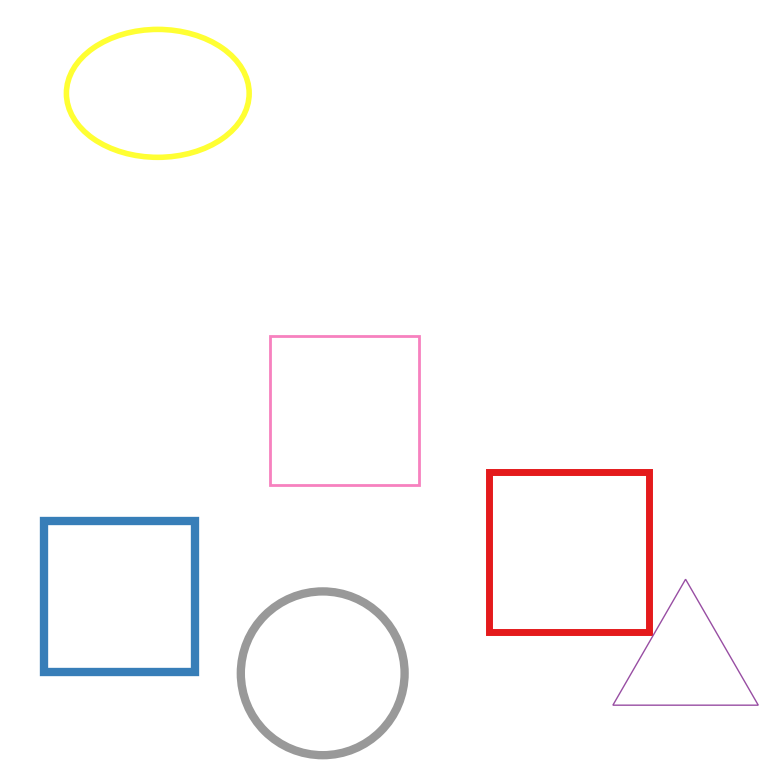[{"shape": "square", "thickness": 2.5, "radius": 0.52, "center": [0.739, 0.283]}, {"shape": "square", "thickness": 3, "radius": 0.49, "center": [0.155, 0.226]}, {"shape": "triangle", "thickness": 0.5, "radius": 0.55, "center": [0.89, 0.139]}, {"shape": "oval", "thickness": 2, "radius": 0.59, "center": [0.205, 0.879]}, {"shape": "square", "thickness": 1, "radius": 0.48, "center": [0.448, 0.467]}, {"shape": "circle", "thickness": 3, "radius": 0.53, "center": [0.419, 0.126]}]